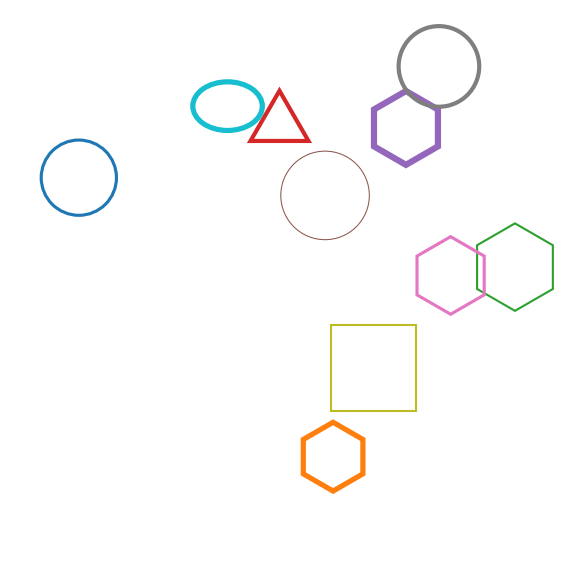[{"shape": "circle", "thickness": 1.5, "radius": 0.33, "center": [0.137, 0.691]}, {"shape": "hexagon", "thickness": 2.5, "radius": 0.3, "center": [0.577, 0.208]}, {"shape": "hexagon", "thickness": 1, "radius": 0.38, "center": [0.892, 0.537]}, {"shape": "triangle", "thickness": 2, "radius": 0.29, "center": [0.484, 0.784]}, {"shape": "hexagon", "thickness": 3, "radius": 0.32, "center": [0.703, 0.778]}, {"shape": "circle", "thickness": 0.5, "radius": 0.38, "center": [0.563, 0.661]}, {"shape": "hexagon", "thickness": 1.5, "radius": 0.34, "center": [0.78, 0.522]}, {"shape": "circle", "thickness": 2, "radius": 0.35, "center": [0.76, 0.884]}, {"shape": "square", "thickness": 1, "radius": 0.37, "center": [0.647, 0.362]}, {"shape": "oval", "thickness": 2.5, "radius": 0.3, "center": [0.394, 0.815]}]